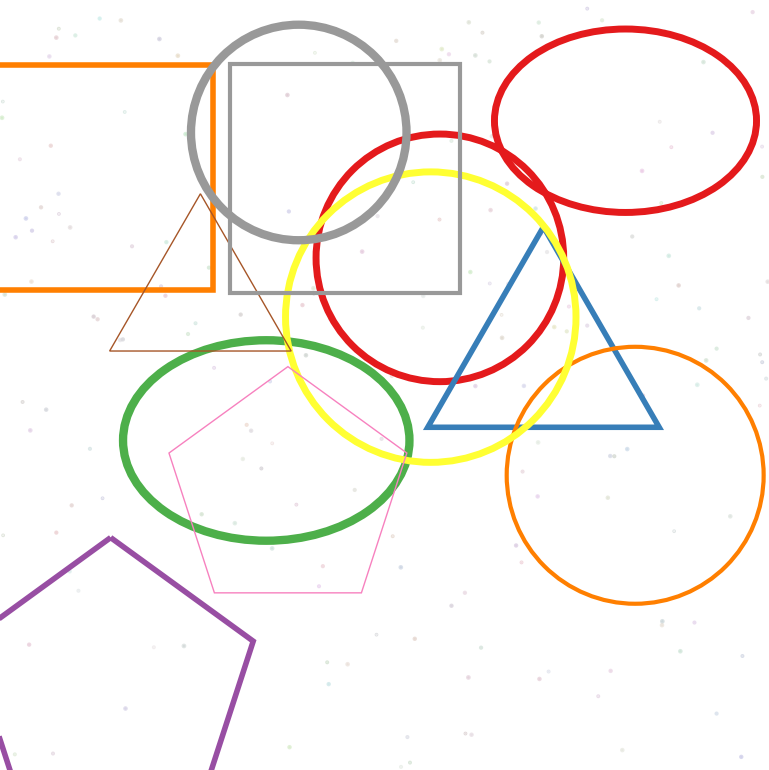[{"shape": "circle", "thickness": 2.5, "radius": 0.8, "center": [0.571, 0.665]}, {"shape": "oval", "thickness": 2.5, "radius": 0.85, "center": [0.812, 0.843]}, {"shape": "triangle", "thickness": 2, "radius": 0.87, "center": [0.706, 0.532]}, {"shape": "oval", "thickness": 3, "radius": 0.93, "center": [0.346, 0.428]}, {"shape": "pentagon", "thickness": 2, "radius": 0.97, "center": [0.144, 0.107]}, {"shape": "circle", "thickness": 1.5, "radius": 0.83, "center": [0.825, 0.383]}, {"shape": "square", "thickness": 2, "radius": 0.73, "center": [0.13, 0.77]}, {"shape": "circle", "thickness": 2.5, "radius": 0.94, "center": [0.559, 0.588]}, {"shape": "triangle", "thickness": 0.5, "radius": 0.68, "center": [0.26, 0.612]}, {"shape": "pentagon", "thickness": 0.5, "radius": 0.81, "center": [0.374, 0.361]}, {"shape": "circle", "thickness": 3, "radius": 0.7, "center": [0.388, 0.828]}, {"shape": "square", "thickness": 1.5, "radius": 0.74, "center": [0.448, 0.768]}]